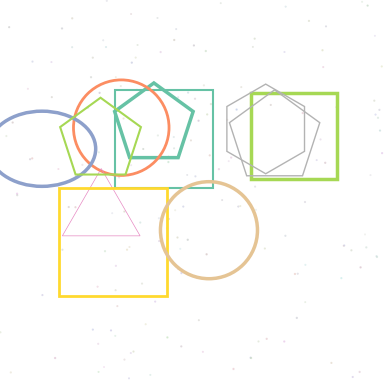[{"shape": "square", "thickness": 1.5, "radius": 0.64, "center": [0.426, 0.639]}, {"shape": "pentagon", "thickness": 2.5, "radius": 0.54, "center": [0.4, 0.677]}, {"shape": "circle", "thickness": 2, "radius": 0.62, "center": [0.315, 0.668]}, {"shape": "oval", "thickness": 2.5, "radius": 0.7, "center": [0.109, 0.614]}, {"shape": "triangle", "thickness": 0.5, "radius": 0.58, "center": [0.263, 0.446]}, {"shape": "pentagon", "thickness": 1.5, "radius": 0.55, "center": [0.261, 0.636]}, {"shape": "square", "thickness": 2.5, "radius": 0.56, "center": [0.764, 0.648]}, {"shape": "square", "thickness": 2, "radius": 0.7, "center": [0.293, 0.371]}, {"shape": "circle", "thickness": 2.5, "radius": 0.63, "center": [0.543, 0.402]}, {"shape": "pentagon", "thickness": 1, "radius": 0.62, "center": [0.713, 0.643]}, {"shape": "hexagon", "thickness": 1, "radius": 0.58, "center": [0.69, 0.665]}]